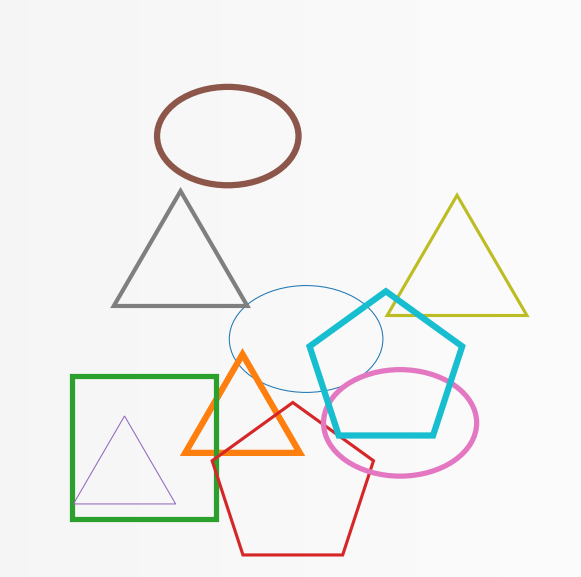[{"shape": "oval", "thickness": 0.5, "radius": 0.66, "center": [0.527, 0.412]}, {"shape": "triangle", "thickness": 3, "radius": 0.57, "center": [0.417, 0.272]}, {"shape": "square", "thickness": 2.5, "radius": 0.62, "center": [0.247, 0.223]}, {"shape": "pentagon", "thickness": 1.5, "radius": 0.73, "center": [0.504, 0.156]}, {"shape": "triangle", "thickness": 0.5, "radius": 0.51, "center": [0.214, 0.177]}, {"shape": "oval", "thickness": 3, "radius": 0.61, "center": [0.392, 0.764]}, {"shape": "oval", "thickness": 2.5, "radius": 0.66, "center": [0.688, 0.267]}, {"shape": "triangle", "thickness": 2, "radius": 0.66, "center": [0.311, 0.536]}, {"shape": "triangle", "thickness": 1.5, "radius": 0.69, "center": [0.786, 0.522]}, {"shape": "pentagon", "thickness": 3, "radius": 0.69, "center": [0.664, 0.357]}]